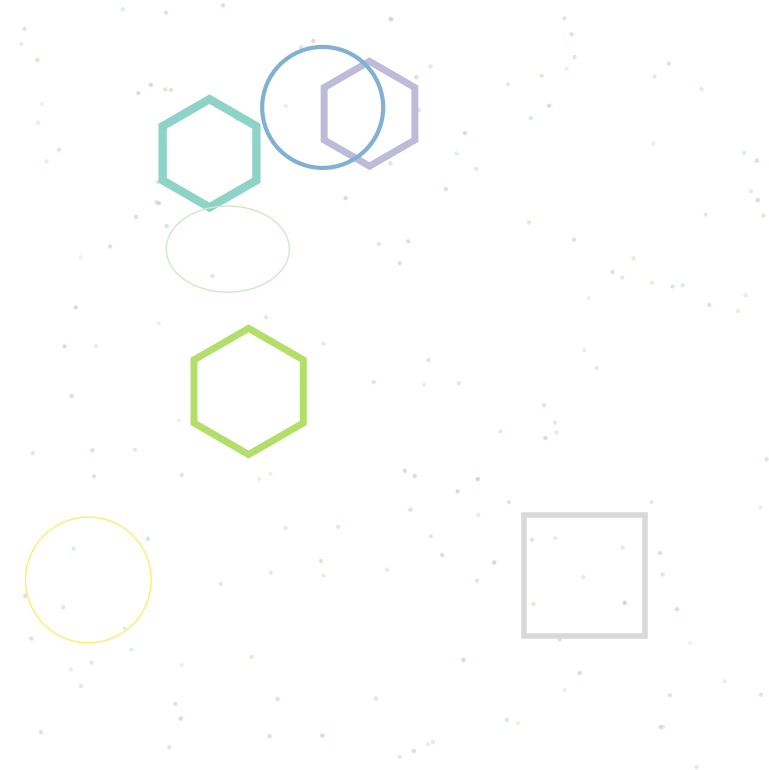[{"shape": "hexagon", "thickness": 3, "radius": 0.35, "center": [0.272, 0.801]}, {"shape": "hexagon", "thickness": 2.5, "radius": 0.34, "center": [0.48, 0.852]}, {"shape": "circle", "thickness": 1.5, "radius": 0.39, "center": [0.419, 0.861]}, {"shape": "hexagon", "thickness": 2.5, "radius": 0.41, "center": [0.323, 0.492]}, {"shape": "square", "thickness": 2, "radius": 0.4, "center": [0.759, 0.252]}, {"shape": "oval", "thickness": 0.5, "radius": 0.4, "center": [0.296, 0.677]}, {"shape": "circle", "thickness": 0.5, "radius": 0.41, "center": [0.115, 0.247]}]